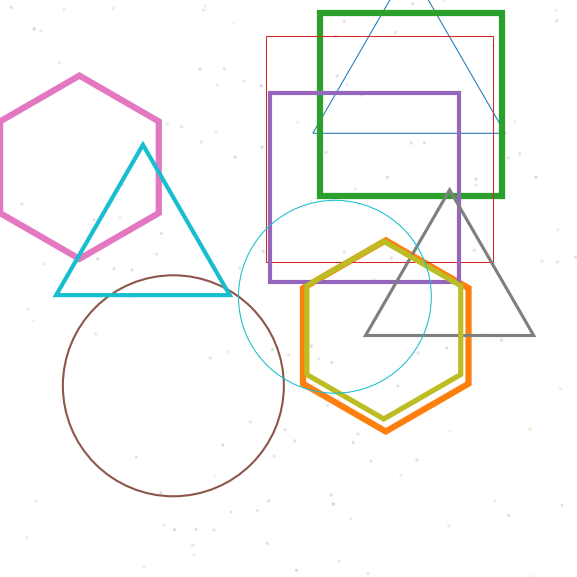[{"shape": "triangle", "thickness": 0.5, "radius": 0.96, "center": [0.708, 0.864]}, {"shape": "hexagon", "thickness": 3, "radius": 0.83, "center": [0.668, 0.417]}, {"shape": "square", "thickness": 3, "radius": 0.79, "center": [0.711, 0.818]}, {"shape": "square", "thickness": 0.5, "radius": 0.98, "center": [0.657, 0.741]}, {"shape": "square", "thickness": 2, "radius": 0.82, "center": [0.631, 0.674]}, {"shape": "circle", "thickness": 1, "radius": 0.96, "center": [0.3, 0.331]}, {"shape": "hexagon", "thickness": 3, "radius": 0.79, "center": [0.138, 0.71]}, {"shape": "triangle", "thickness": 1.5, "radius": 0.84, "center": [0.779, 0.502]}, {"shape": "hexagon", "thickness": 2.5, "radius": 0.77, "center": [0.665, 0.427]}, {"shape": "triangle", "thickness": 2, "radius": 0.87, "center": [0.248, 0.575]}, {"shape": "circle", "thickness": 0.5, "radius": 0.83, "center": [0.58, 0.485]}]